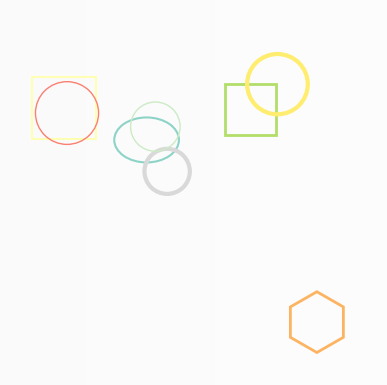[{"shape": "oval", "thickness": 1.5, "radius": 0.42, "center": [0.378, 0.637]}, {"shape": "square", "thickness": 1.5, "radius": 0.41, "center": [0.165, 0.72]}, {"shape": "circle", "thickness": 1, "radius": 0.41, "center": [0.173, 0.706]}, {"shape": "hexagon", "thickness": 2, "radius": 0.39, "center": [0.818, 0.163]}, {"shape": "square", "thickness": 2, "radius": 0.33, "center": [0.646, 0.715]}, {"shape": "circle", "thickness": 3, "radius": 0.29, "center": [0.431, 0.555]}, {"shape": "circle", "thickness": 1, "radius": 0.32, "center": [0.401, 0.671]}, {"shape": "circle", "thickness": 3, "radius": 0.39, "center": [0.716, 0.781]}]